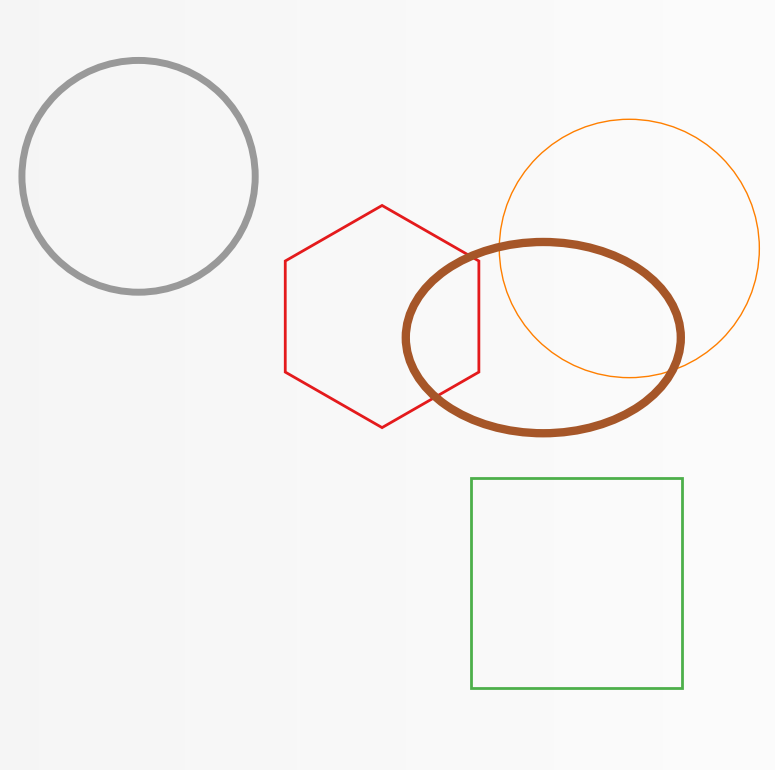[{"shape": "hexagon", "thickness": 1, "radius": 0.72, "center": [0.493, 0.589]}, {"shape": "square", "thickness": 1, "radius": 0.68, "center": [0.744, 0.243]}, {"shape": "circle", "thickness": 0.5, "radius": 0.84, "center": [0.812, 0.677]}, {"shape": "oval", "thickness": 3, "radius": 0.89, "center": [0.701, 0.562]}, {"shape": "circle", "thickness": 2.5, "radius": 0.75, "center": [0.179, 0.771]}]